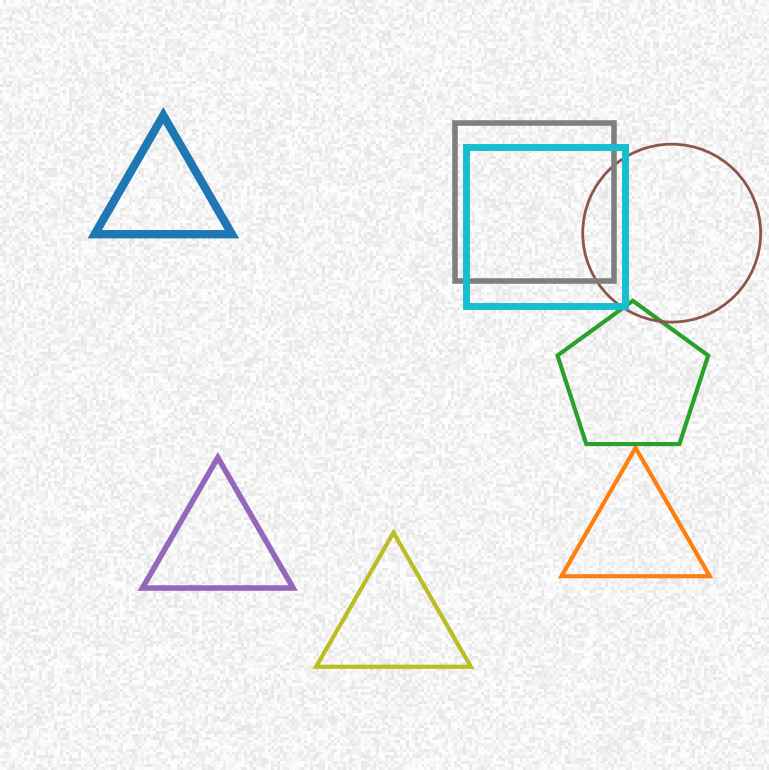[{"shape": "triangle", "thickness": 3, "radius": 0.51, "center": [0.212, 0.747]}, {"shape": "triangle", "thickness": 1.5, "radius": 0.56, "center": [0.825, 0.307]}, {"shape": "pentagon", "thickness": 1.5, "radius": 0.51, "center": [0.822, 0.506]}, {"shape": "triangle", "thickness": 2, "radius": 0.56, "center": [0.283, 0.293]}, {"shape": "circle", "thickness": 1, "radius": 0.58, "center": [0.872, 0.697]}, {"shape": "square", "thickness": 2, "radius": 0.51, "center": [0.694, 0.738]}, {"shape": "triangle", "thickness": 1.5, "radius": 0.58, "center": [0.511, 0.192]}, {"shape": "square", "thickness": 2.5, "radius": 0.52, "center": [0.709, 0.706]}]